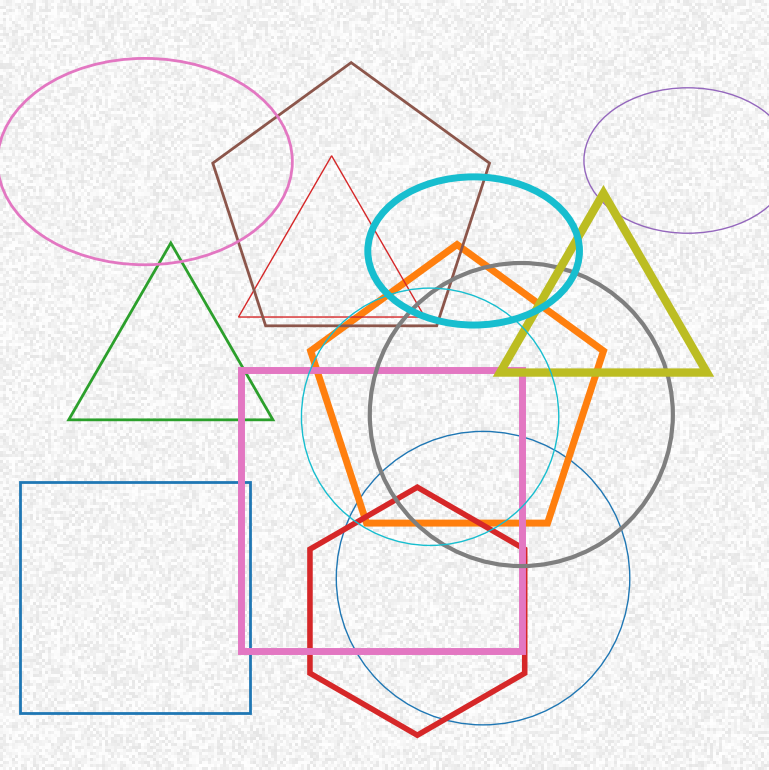[{"shape": "circle", "thickness": 0.5, "radius": 0.95, "center": [0.627, 0.249]}, {"shape": "square", "thickness": 1, "radius": 0.75, "center": [0.175, 0.224]}, {"shape": "pentagon", "thickness": 2.5, "radius": 1.0, "center": [0.594, 0.482]}, {"shape": "triangle", "thickness": 1, "radius": 0.77, "center": [0.222, 0.531]}, {"shape": "hexagon", "thickness": 2, "radius": 0.81, "center": [0.542, 0.206]}, {"shape": "triangle", "thickness": 0.5, "radius": 0.7, "center": [0.431, 0.658]}, {"shape": "oval", "thickness": 0.5, "radius": 0.67, "center": [0.893, 0.792]}, {"shape": "pentagon", "thickness": 1, "radius": 0.94, "center": [0.456, 0.73]}, {"shape": "square", "thickness": 2.5, "radius": 0.91, "center": [0.495, 0.337]}, {"shape": "oval", "thickness": 1, "radius": 0.96, "center": [0.188, 0.79]}, {"shape": "circle", "thickness": 1.5, "radius": 0.98, "center": [0.677, 0.462]}, {"shape": "triangle", "thickness": 3, "radius": 0.78, "center": [0.784, 0.594]}, {"shape": "circle", "thickness": 0.5, "radius": 0.84, "center": [0.559, 0.459]}, {"shape": "oval", "thickness": 2.5, "radius": 0.69, "center": [0.615, 0.674]}]